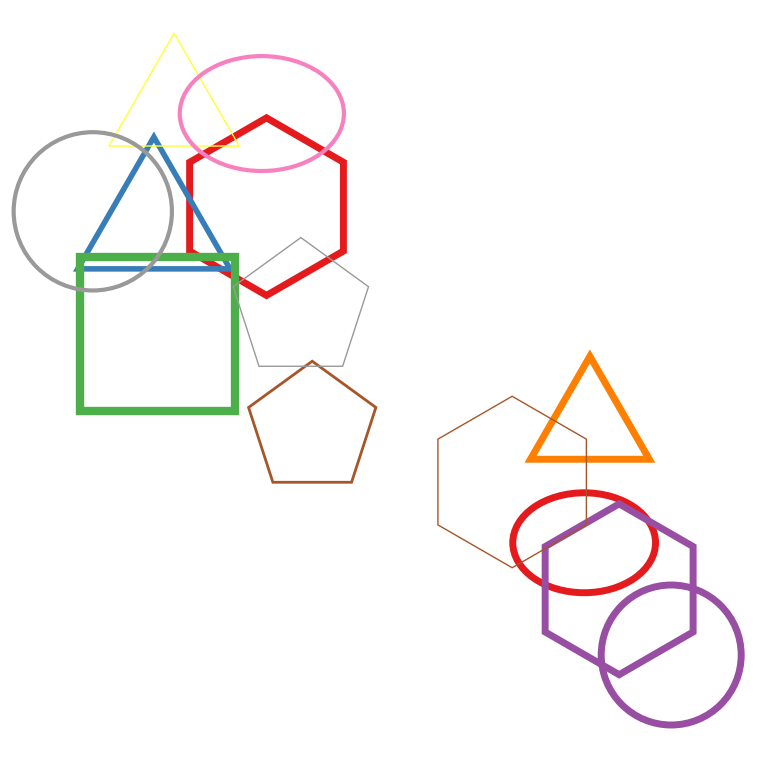[{"shape": "oval", "thickness": 2.5, "radius": 0.46, "center": [0.759, 0.295]}, {"shape": "hexagon", "thickness": 2.5, "radius": 0.58, "center": [0.346, 0.732]}, {"shape": "triangle", "thickness": 2, "radius": 0.57, "center": [0.2, 0.708]}, {"shape": "square", "thickness": 3, "radius": 0.5, "center": [0.204, 0.566]}, {"shape": "hexagon", "thickness": 2.5, "radius": 0.55, "center": [0.804, 0.235]}, {"shape": "circle", "thickness": 2.5, "radius": 0.45, "center": [0.872, 0.149]}, {"shape": "triangle", "thickness": 2.5, "radius": 0.45, "center": [0.766, 0.448]}, {"shape": "triangle", "thickness": 0.5, "radius": 0.49, "center": [0.226, 0.859]}, {"shape": "hexagon", "thickness": 0.5, "radius": 0.56, "center": [0.665, 0.374]}, {"shape": "pentagon", "thickness": 1, "radius": 0.43, "center": [0.405, 0.444]}, {"shape": "oval", "thickness": 1.5, "radius": 0.53, "center": [0.34, 0.853]}, {"shape": "circle", "thickness": 1.5, "radius": 0.51, "center": [0.121, 0.726]}, {"shape": "pentagon", "thickness": 0.5, "radius": 0.46, "center": [0.391, 0.599]}]